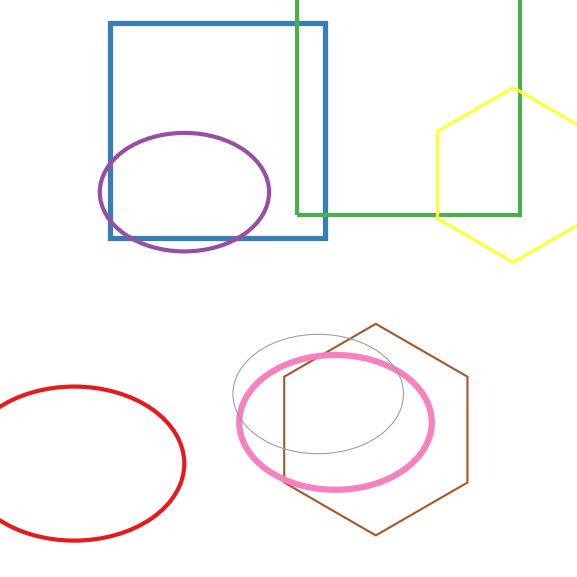[{"shape": "oval", "thickness": 2, "radius": 0.95, "center": [0.129, 0.196]}, {"shape": "square", "thickness": 2.5, "radius": 0.93, "center": [0.376, 0.774]}, {"shape": "square", "thickness": 2, "radius": 0.97, "center": [0.708, 0.819]}, {"shape": "oval", "thickness": 2, "radius": 0.73, "center": [0.319, 0.666]}, {"shape": "hexagon", "thickness": 1.5, "radius": 0.76, "center": [0.889, 0.696]}, {"shape": "hexagon", "thickness": 1, "radius": 0.92, "center": [0.651, 0.255]}, {"shape": "oval", "thickness": 3, "radius": 0.83, "center": [0.581, 0.268]}, {"shape": "oval", "thickness": 0.5, "radius": 0.74, "center": [0.551, 0.317]}]